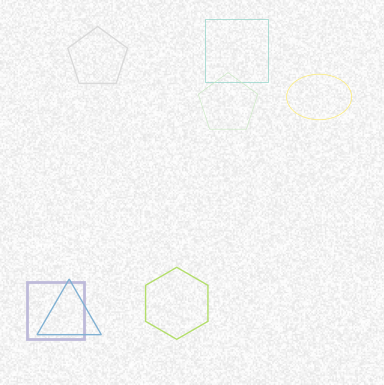[{"shape": "square", "thickness": 0.5, "radius": 0.41, "center": [0.614, 0.869]}, {"shape": "square", "thickness": 2, "radius": 0.37, "center": [0.145, 0.194]}, {"shape": "triangle", "thickness": 1, "radius": 0.48, "center": [0.18, 0.179]}, {"shape": "hexagon", "thickness": 1, "radius": 0.47, "center": [0.459, 0.212]}, {"shape": "pentagon", "thickness": 1, "radius": 0.41, "center": [0.254, 0.849]}, {"shape": "pentagon", "thickness": 0.5, "radius": 0.41, "center": [0.592, 0.73]}, {"shape": "oval", "thickness": 0.5, "radius": 0.42, "center": [0.829, 0.748]}]